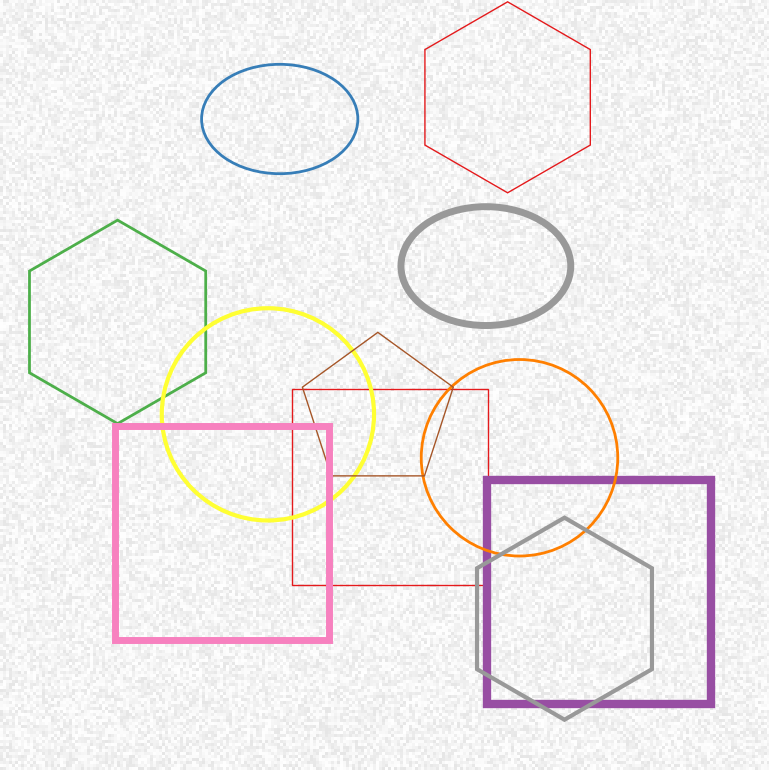[{"shape": "square", "thickness": 0.5, "radius": 0.64, "center": [0.507, 0.367]}, {"shape": "hexagon", "thickness": 0.5, "radius": 0.62, "center": [0.659, 0.874]}, {"shape": "oval", "thickness": 1, "radius": 0.51, "center": [0.363, 0.845]}, {"shape": "hexagon", "thickness": 1, "radius": 0.66, "center": [0.153, 0.582]}, {"shape": "square", "thickness": 3, "radius": 0.73, "center": [0.778, 0.231]}, {"shape": "circle", "thickness": 1, "radius": 0.64, "center": [0.675, 0.405]}, {"shape": "circle", "thickness": 1.5, "radius": 0.69, "center": [0.348, 0.462]}, {"shape": "pentagon", "thickness": 0.5, "radius": 0.52, "center": [0.491, 0.465]}, {"shape": "square", "thickness": 2.5, "radius": 0.69, "center": [0.289, 0.308]}, {"shape": "hexagon", "thickness": 1.5, "radius": 0.66, "center": [0.733, 0.197]}, {"shape": "oval", "thickness": 2.5, "radius": 0.55, "center": [0.631, 0.654]}]